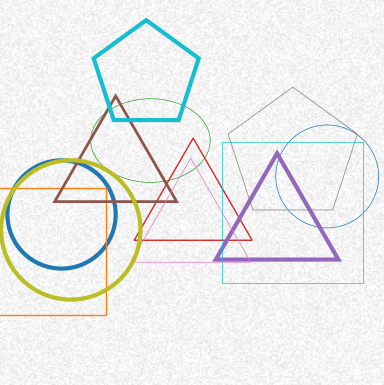[{"shape": "circle", "thickness": 3, "radius": 0.7, "center": [0.16, 0.443]}, {"shape": "circle", "thickness": 0.5, "radius": 0.67, "center": [0.85, 0.542]}, {"shape": "square", "thickness": 1, "radius": 0.82, "center": [0.11, 0.347]}, {"shape": "oval", "thickness": 0.5, "radius": 0.78, "center": [0.391, 0.635]}, {"shape": "triangle", "thickness": 1, "radius": 0.88, "center": [0.502, 0.464]}, {"shape": "triangle", "thickness": 3, "radius": 0.92, "center": [0.72, 0.418]}, {"shape": "triangle", "thickness": 2, "radius": 0.91, "center": [0.3, 0.568]}, {"shape": "triangle", "thickness": 0.5, "radius": 0.9, "center": [0.495, 0.409]}, {"shape": "pentagon", "thickness": 0.5, "radius": 0.88, "center": [0.76, 0.597]}, {"shape": "circle", "thickness": 3, "radius": 0.9, "center": [0.184, 0.403]}, {"shape": "square", "thickness": 0.5, "radius": 0.92, "center": [0.76, 0.447]}, {"shape": "pentagon", "thickness": 3, "radius": 0.72, "center": [0.38, 0.804]}]